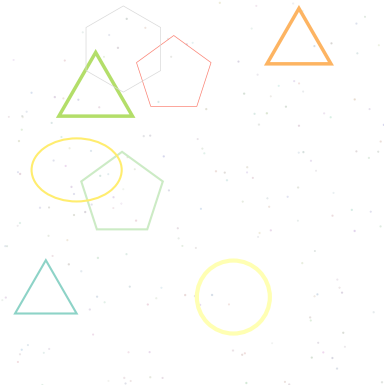[{"shape": "triangle", "thickness": 1.5, "radius": 0.46, "center": [0.119, 0.232]}, {"shape": "circle", "thickness": 3, "radius": 0.47, "center": [0.606, 0.228]}, {"shape": "pentagon", "thickness": 0.5, "radius": 0.51, "center": [0.451, 0.806]}, {"shape": "triangle", "thickness": 2.5, "radius": 0.48, "center": [0.776, 0.882]}, {"shape": "triangle", "thickness": 2.5, "radius": 0.55, "center": [0.248, 0.754]}, {"shape": "hexagon", "thickness": 0.5, "radius": 0.56, "center": [0.32, 0.873]}, {"shape": "pentagon", "thickness": 1.5, "radius": 0.56, "center": [0.317, 0.494]}, {"shape": "oval", "thickness": 1.5, "radius": 0.59, "center": [0.199, 0.559]}]